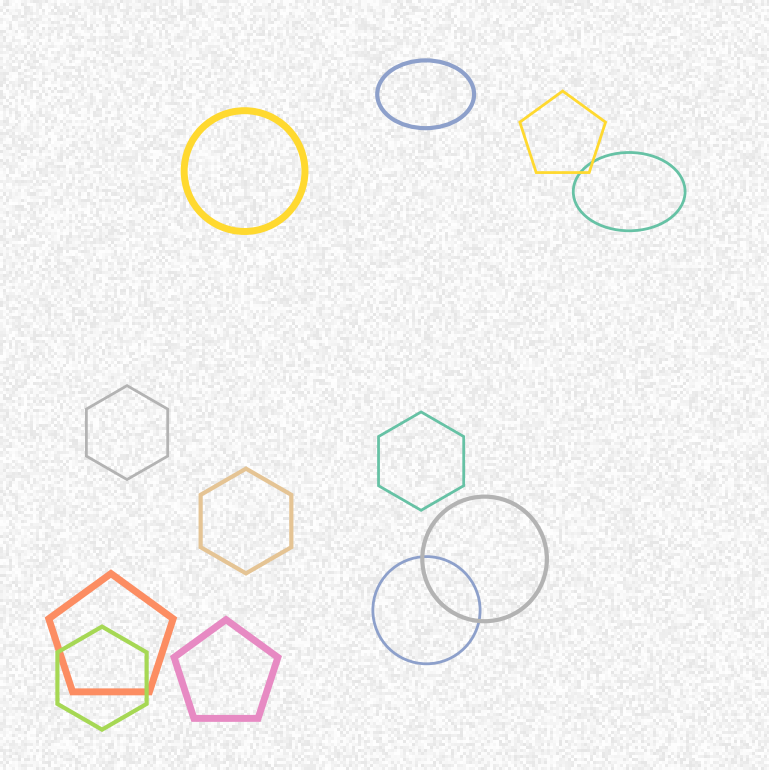[{"shape": "oval", "thickness": 1, "radius": 0.36, "center": [0.817, 0.751]}, {"shape": "hexagon", "thickness": 1, "radius": 0.32, "center": [0.547, 0.401]}, {"shape": "pentagon", "thickness": 2.5, "radius": 0.42, "center": [0.144, 0.17]}, {"shape": "circle", "thickness": 1, "radius": 0.35, "center": [0.554, 0.208]}, {"shape": "oval", "thickness": 1.5, "radius": 0.31, "center": [0.553, 0.878]}, {"shape": "pentagon", "thickness": 2.5, "radius": 0.35, "center": [0.293, 0.124]}, {"shape": "hexagon", "thickness": 1.5, "radius": 0.33, "center": [0.133, 0.119]}, {"shape": "circle", "thickness": 2.5, "radius": 0.39, "center": [0.318, 0.778]}, {"shape": "pentagon", "thickness": 1, "radius": 0.29, "center": [0.731, 0.823]}, {"shape": "hexagon", "thickness": 1.5, "radius": 0.34, "center": [0.319, 0.323]}, {"shape": "hexagon", "thickness": 1, "radius": 0.3, "center": [0.165, 0.438]}, {"shape": "circle", "thickness": 1.5, "radius": 0.4, "center": [0.629, 0.274]}]